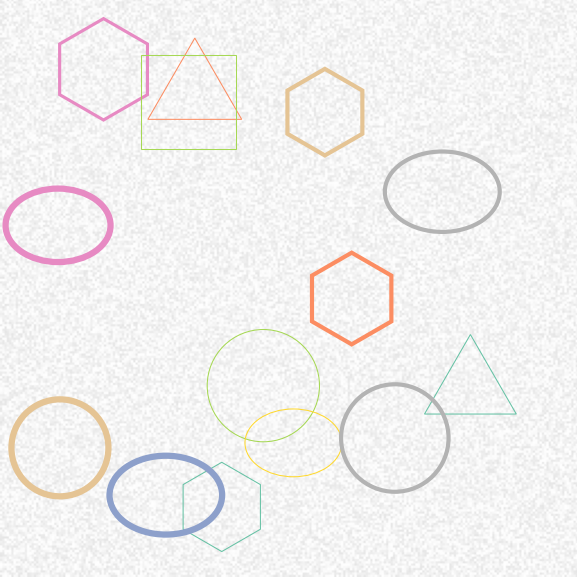[{"shape": "hexagon", "thickness": 0.5, "radius": 0.39, "center": [0.384, 0.121]}, {"shape": "triangle", "thickness": 0.5, "radius": 0.46, "center": [0.815, 0.328]}, {"shape": "hexagon", "thickness": 2, "radius": 0.4, "center": [0.609, 0.482]}, {"shape": "triangle", "thickness": 0.5, "radius": 0.47, "center": [0.337, 0.839]}, {"shape": "oval", "thickness": 3, "radius": 0.49, "center": [0.287, 0.142]}, {"shape": "oval", "thickness": 3, "radius": 0.45, "center": [0.101, 0.609]}, {"shape": "hexagon", "thickness": 1.5, "radius": 0.44, "center": [0.179, 0.879]}, {"shape": "circle", "thickness": 0.5, "radius": 0.49, "center": [0.456, 0.331]}, {"shape": "square", "thickness": 0.5, "radius": 0.41, "center": [0.326, 0.823]}, {"shape": "oval", "thickness": 0.5, "radius": 0.42, "center": [0.508, 0.232]}, {"shape": "hexagon", "thickness": 2, "radius": 0.37, "center": [0.563, 0.805]}, {"shape": "circle", "thickness": 3, "radius": 0.42, "center": [0.104, 0.224]}, {"shape": "oval", "thickness": 2, "radius": 0.5, "center": [0.766, 0.667]}, {"shape": "circle", "thickness": 2, "radius": 0.47, "center": [0.684, 0.241]}]